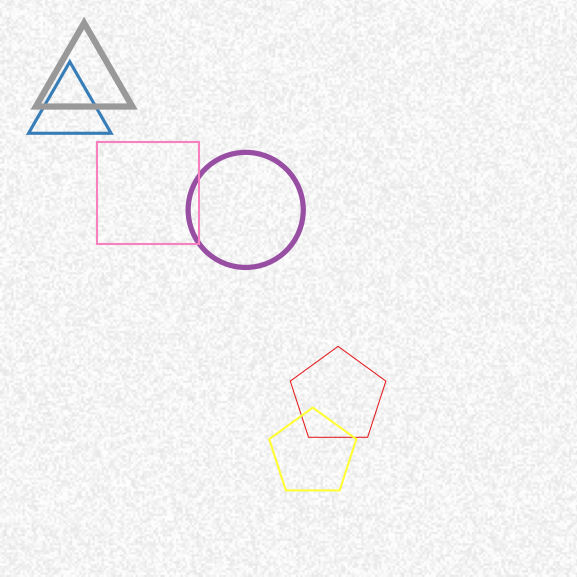[{"shape": "pentagon", "thickness": 0.5, "radius": 0.44, "center": [0.585, 0.312]}, {"shape": "triangle", "thickness": 1.5, "radius": 0.41, "center": [0.121, 0.81]}, {"shape": "circle", "thickness": 2.5, "radius": 0.5, "center": [0.425, 0.636]}, {"shape": "pentagon", "thickness": 1, "radius": 0.4, "center": [0.542, 0.214]}, {"shape": "square", "thickness": 1, "radius": 0.44, "center": [0.256, 0.665]}, {"shape": "triangle", "thickness": 3, "radius": 0.48, "center": [0.146, 0.863]}]